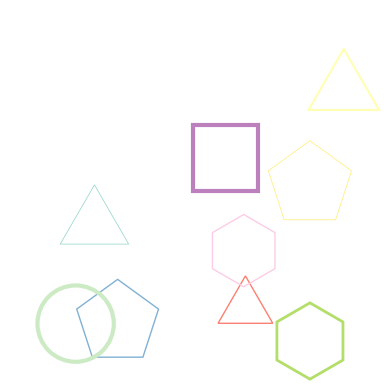[{"shape": "triangle", "thickness": 0.5, "radius": 0.51, "center": [0.245, 0.417]}, {"shape": "triangle", "thickness": 1.5, "radius": 0.53, "center": [0.893, 0.767]}, {"shape": "triangle", "thickness": 1, "radius": 0.41, "center": [0.637, 0.201]}, {"shape": "pentagon", "thickness": 1, "radius": 0.56, "center": [0.306, 0.163]}, {"shape": "hexagon", "thickness": 2, "radius": 0.5, "center": [0.805, 0.114]}, {"shape": "hexagon", "thickness": 1, "radius": 0.47, "center": [0.633, 0.349]}, {"shape": "square", "thickness": 3, "radius": 0.43, "center": [0.586, 0.59]}, {"shape": "circle", "thickness": 3, "radius": 0.5, "center": [0.196, 0.159]}, {"shape": "pentagon", "thickness": 0.5, "radius": 0.57, "center": [0.805, 0.521]}]